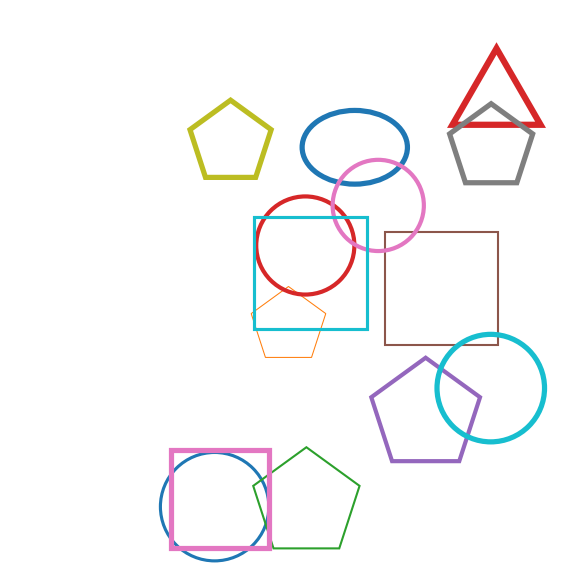[{"shape": "oval", "thickness": 2.5, "radius": 0.46, "center": [0.614, 0.744]}, {"shape": "circle", "thickness": 1.5, "radius": 0.47, "center": [0.372, 0.122]}, {"shape": "pentagon", "thickness": 0.5, "radius": 0.34, "center": [0.5, 0.435]}, {"shape": "pentagon", "thickness": 1, "radius": 0.48, "center": [0.531, 0.128]}, {"shape": "triangle", "thickness": 3, "radius": 0.44, "center": [0.86, 0.827]}, {"shape": "circle", "thickness": 2, "radius": 0.42, "center": [0.529, 0.574]}, {"shape": "pentagon", "thickness": 2, "radius": 0.49, "center": [0.737, 0.281]}, {"shape": "square", "thickness": 1, "radius": 0.49, "center": [0.764, 0.499]}, {"shape": "square", "thickness": 2.5, "radius": 0.43, "center": [0.381, 0.135]}, {"shape": "circle", "thickness": 2, "radius": 0.39, "center": [0.655, 0.643]}, {"shape": "pentagon", "thickness": 2.5, "radius": 0.38, "center": [0.85, 0.744]}, {"shape": "pentagon", "thickness": 2.5, "radius": 0.37, "center": [0.399, 0.752]}, {"shape": "circle", "thickness": 2.5, "radius": 0.47, "center": [0.85, 0.327]}, {"shape": "square", "thickness": 1.5, "radius": 0.49, "center": [0.538, 0.527]}]